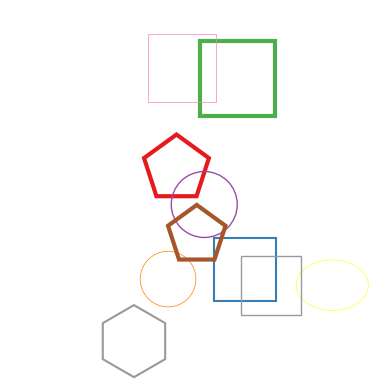[{"shape": "pentagon", "thickness": 3, "radius": 0.44, "center": [0.458, 0.562]}, {"shape": "square", "thickness": 1.5, "radius": 0.41, "center": [0.637, 0.299]}, {"shape": "square", "thickness": 3, "radius": 0.48, "center": [0.616, 0.796]}, {"shape": "circle", "thickness": 1, "radius": 0.43, "center": [0.531, 0.469]}, {"shape": "circle", "thickness": 0.5, "radius": 0.36, "center": [0.437, 0.275]}, {"shape": "oval", "thickness": 0.5, "radius": 0.47, "center": [0.863, 0.259]}, {"shape": "pentagon", "thickness": 3, "radius": 0.39, "center": [0.511, 0.389]}, {"shape": "square", "thickness": 0.5, "radius": 0.44, "center": [0.472, 0.823]}, {"shape": "square", "thickness": 1, "radius": 0.39, "center": [0.704, 0.259]}, {"shape": "hexagon", "thickness": 1.5, "radius": 0.47, "center": [0.348, 0.114]}]